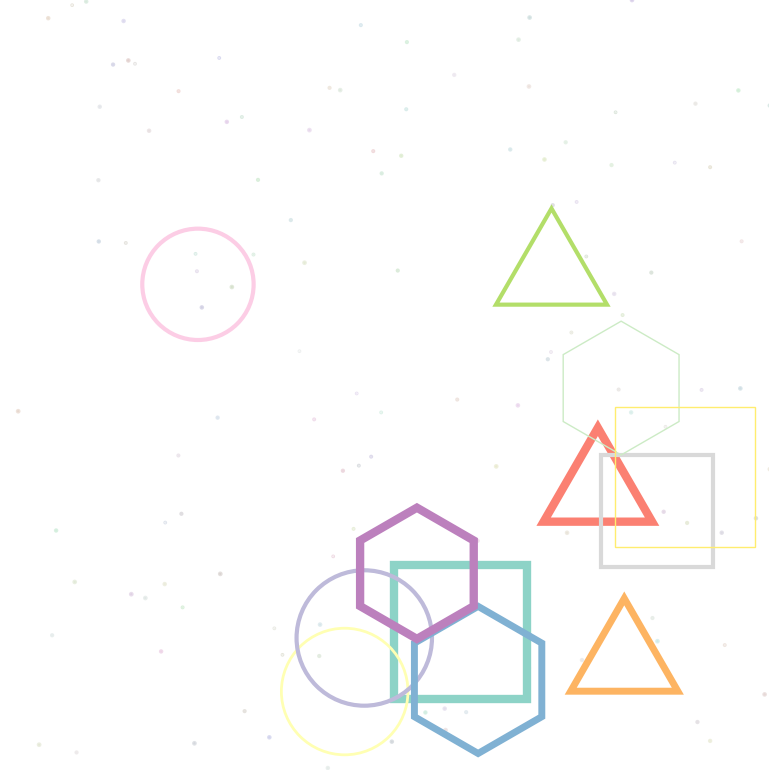[{"shape": "square", "thickness": 3, "radius": 0.43, "center": [0.598, 0.179]}, {"shape": "circle", "thickness": 1, "radius": 0.41, "center": [0.448, 0.102]}, {"shape": "circle", "thickness": 1.5, "radius": 0.44, "center": [0.473, 0.171]}, {"shape": "triangle", "thickness": 3, "radius": 0.41, "center": [0.776, 0.363]}, {"shape": "hexagon", "thickness": 2.5, "radius": 0.48, "center": [0.621, 0.117]}, {"shape": "triangle", "thickness": 2.5, "radius": 0.4, "center": [0.811, 0.143]}, {"shape": "triangle", "thickness": 1.5, "radius": 0.42, "center": [0.716, 0.646]}, {"shape": "circle", "thickness": 1.5, "radius": 0.36, "center": [0.257, 0.631]}, {"shape": "square", "thickness": 1.5, "radius": 0.36, "center": [0.853, 0.336]}, {"shape": "hexagon", "thickness": 3, "radius": 0.43, "center": [0.541, 0.255]}, {"shape": "hexagon", "thickness": 0.5, "radius": 0.43, "center": [0.807, 0.496]}, {"shape": "square", "thickness": 0.5, "radius": 0.46, "center": [0.89, 0.381]}]